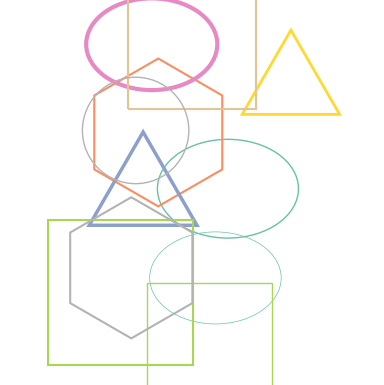[{"shape": "oval", "thickness": 1, "radius": 0.92, "center": [0.592, 0.51]}, {"shape": "oval", "thickness": 0.5, "radius": 0.85, "center": [0.56, 0.278]}, {"shape": "hexagon", "thickness": 1.5, "radius": 0.96, "center": [0.411, 0.656]}, {"shape": "triangle", "thickness": 2.5, "radius": 0.81, "center": [0.372, 0.496]}, {"shape": "oval", "thickness": 3, "radius": 0.85, "center": [0.394, 0.885]}, {"shape": "square", "thickness": 1, "radius": 0.81, "center": [0.544, 0.104]}, {"shape": "square", "thickness": 1.5, "radius": 0.94, "center": [0.313, 0.24]}, {"shape": "triangle", "thickness": 2, "radius": 0.73, "center": [0.756, 0.776]}, {"shape": "square", "thickness": 1.5, "radius": 0.83, "center": [0.499, 0.884]}, {"shape": "circle", "thickness": 1, "radius": 0.69, "center": [0.352, 0.661]}, {"shape": "hexagon", "thickness": 1.5, "radius": 0.92, "center": [0.341, 0.304]}]